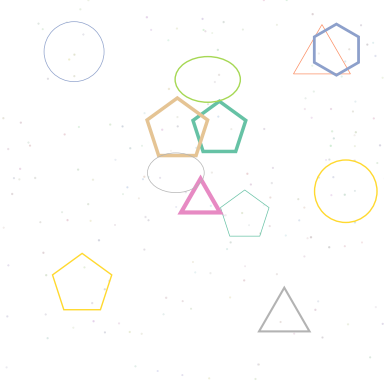[{"shape": "pentagon", "thickness": 0.5, "radius": 0.33, "center": [0.636, 0.44]}, {"shape": "pentagon", "thickness": 2.5, "radius": 0.36, "center": [0.57, 0.665]}, {"shape": "triangle", "thickness": 0.5, "radius": 0.43, "center": [0.836, 0.851]}, {"shape": "circle", "thickness": 0.5, "radius": 0.39, "center": [0.192, 0.866]}, {"shape": "hexagon", "thickness": 2, "radius": 0.33, "center": [0.874, 0.871]}, {"shape": "triangle", "thickness": 3, "radius": 0.29, "center": [0.521, 0.477]}, {"shape": "oval", "thickness": 1, "radius": 0.42, "center": [0.54, 0.794]}, {"shape": "pentagon", "thickness": 1, "radius": 0.4, "center": [0.213, 0.261]}, {"shape": "circle", "thickness": 1, "radius": 0.41, "center": [0.898, 0.503]}, {"shape": "pentagon", "thickness": 2.5, "radius": 0.41, "center": [0.461, 0.663]}, {"shape": "triangle", "thickness": 1.5, "radius": 0.38, "center": [0.738, 0.177]}, {"shape": "oval", "thickness": 0.5, "radius": 0.37, "center": [0.457, 0.551]}]